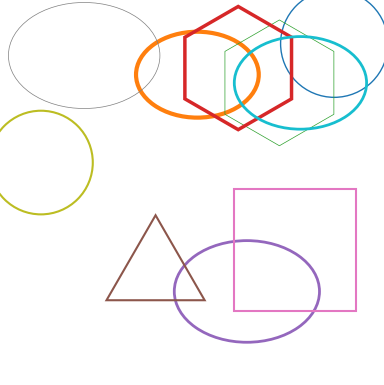[{"shape": "circle", "thickness": 1, "radius": 0.7, "center": [0.868, 0.887]}, {"shape": "oval", "thickness": 3, "radius": 0.8, "center": [0.513, 0.806]}, {"shape": "hexagon", "thickness": 0.5, "radius": 0.82, "center": [0.726, 0.785]}, {"shape": "hexagon", "thickness": 2.5, "radius": 0.8, "center": [0.619, 0.823]}, {"shape": "oval", "thickness": 2, "radius": 0.94, "center": [0.641, 0.243]}, {"shape": "triangle", "thickness": 1.5, "radius": 0.74, "center": [0.404, 0.294]}, {"shape": "square", "thickness": 1.5, "radius": 0.79, "center": [0.766, 0.351]}, {"shape": "oval", "thickness": 0.5, "radius": 0.98, "center": [0.219, 0.856]}, {"shape": "circle", "thickness": 1.5, "radius": 0.67, "center": [0.106, 0.578]}, {"shape": "oval", "thickness": 2, "radius": 0.86, "center": [0.78, 0.785]}]